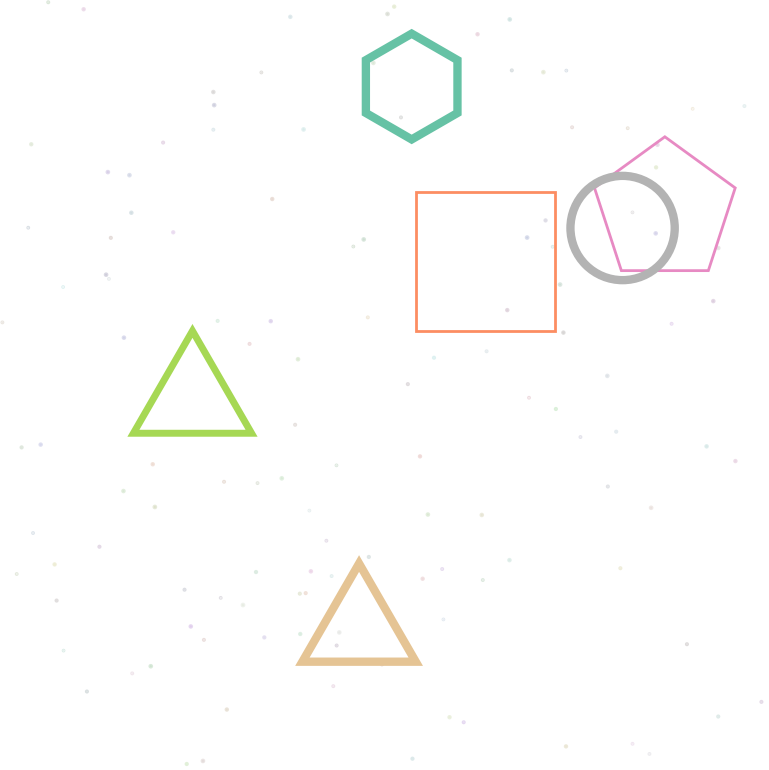[{"shape": "hexagon", "thickness": 3, "radius": 0.34, "center": [0.535, 0.888]}, {"shape": "square", "thickness": 1, "radius": 0.45, "center": [0.63, 0.66]}, {"shape": "pentagon", "thickness": 1, "radius": 0.48, "center": [0.863, 0.726]}, {"shape": "triangle", "thickness": 2.5, "radius": 0.44, "center": [0.25, 0.482]}, {"shape": "triangle", "thickness": 3, "radius": 0.42, "center": [0.466, 0.183]}, {"shape": "circle", "thickness": 3, "radius": 0.34, "center": [0.809, 0.704]}]